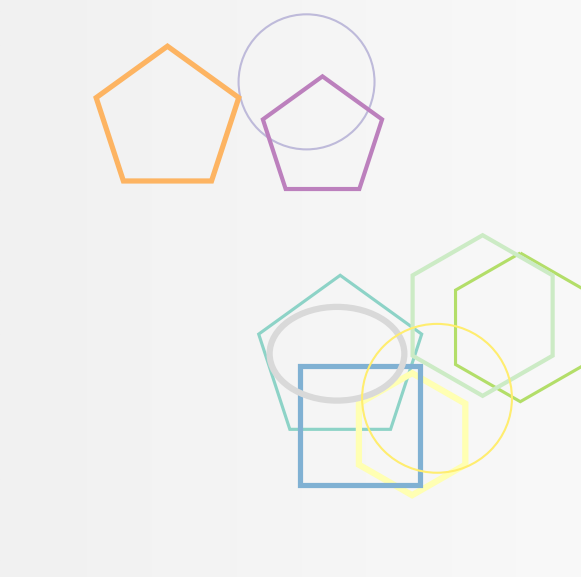[{"shape": "pentagon", "thickness": 1.5, "radius": 0.74, "center": [0.585, 0.375]}, {"shape": "hexagon", "thickness": 3, "radius": 0.53, "center": [0.709, 0.247]}, {"shape": "circle", "thickness": 1, "radius": 0.58, "center": [0.527, 0.857]}, {"shape": "square", "thickness": 2.5, "radius": 0.51, "center": [0.619, 0.262]}, {"shape": "pentagon", "thickness": 2.5, "radius": 0.65, "center": [0.288, 0.79]}, {"shape": "hexagon", "thickness": 1.5, "radius": 0.64, "center": [0.895, 0.432]}, {"shape": "oval", "thickness": 3, "radius": 0.58, "center": [0.58, 0.387]}, {"shape": "pentagon", "thickness": 2, "radius": 0.54, "center": [0.555, 0.759]}, {"shape": "hexagon", "thickness": 2, "radius": 0.7, "center": [0.83, 0.453]}, {"shape": "circle", "thickness": 1, "radius": 0.64, "center": [0.752, 0.309]}]